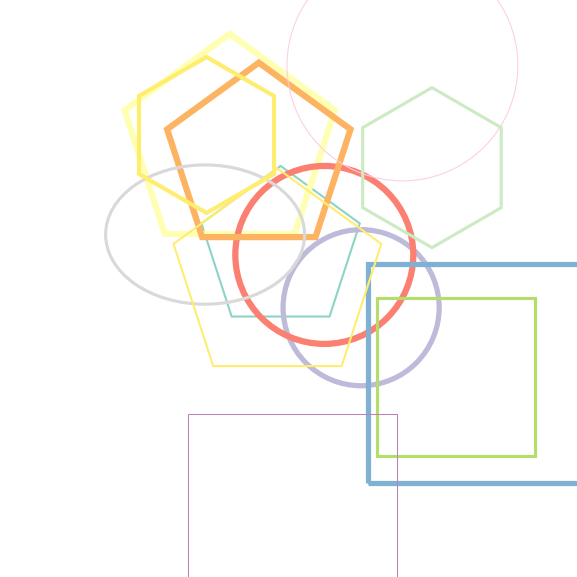[{"shape": "pentagon", "thickness": 1, "radius": 0.72, "center": [0.486, 0.568]}, {"shape": "pentagon", "thickness": 3, "radius": 0.96, "center": [0.398, 0.749]}, {"shape": "circle", "thickness": 2.5, "radius": 0.68, "center": [0.625, 0.466]}, {"shape": "circle", "thickness": 3, "radius": 0.77, "center": [0.562, 0.558]}, {"shape": "square", "thickness": 2.5, "radius": 0.95, "center": [0.827, 0.352]}, {"shape": "pentagon", "thickness": 3, "radius": 0.83, "center": [0.448, 0.724]}, {"shape": "square", "thickness": 1.5, "radius": 0.68, "center": [0.789, 0.347]}, {"shape": "circle", "thickness": 0.5, "radius": 1.0, "center": [0.697, 0.886]}, {"shape": "oval", "thickness": 1.5, "radius": 0.86, "center": [0.355, 0.593]}, {"shape": "square", "thickness": 0.5, "radius": 0.91, "center": [0.507, 0.1]}, {"shape": "hexagon", "thickness": 1.5, "radius": 0.69, "center": [0.748, 0.709]}, {"shape": "pentagon", "thickness": 1, "radius": 0.95, "center": [0.48, 0.518]}, {"shape": "hexagon", "thickness": 2, "radius": 0.68, "center": [0.358, 0.765]}]